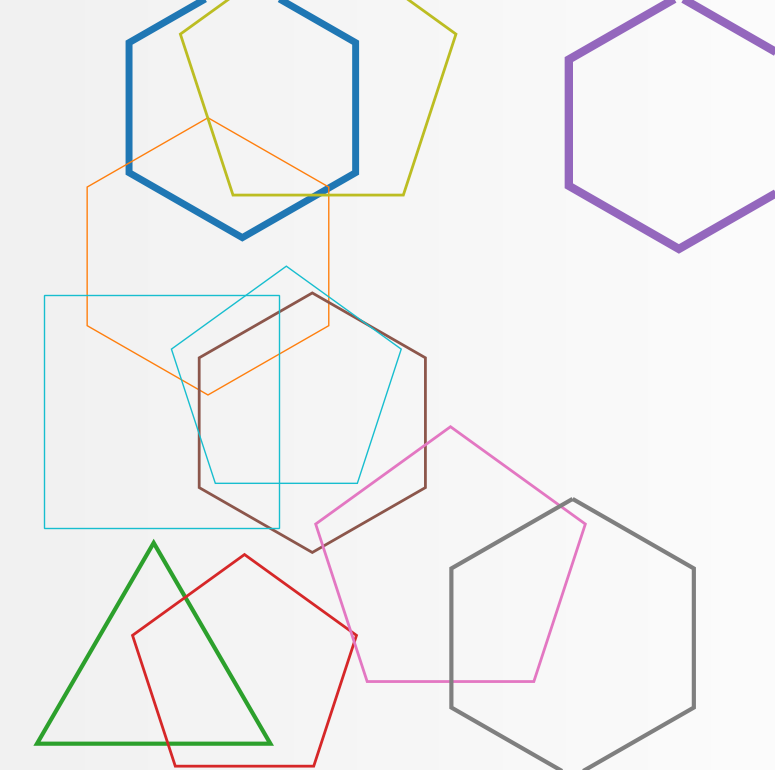[{"shape": "hexagon", "thickness": 2.5, "radius": 0.84, "center": [0.313, 0.86]}, {"shape": "hexagon", "thickness": 0.5, "radius": 0.9, "center": [0.268, 0.667]}, {"shape": "triangle", "thickness": 1.5, "radius": 0.87, "center": [0.198, 0.121]}, {"shape": "pentagon", "thickness": 1, "radius": 0.76, "center": [0.315, 0.128]}, {"shape": "hexagon", "thickness": 3, "radius": 0.82, "center": [0.876, 0.841]}, {"shape": "hexagon", "thickness": 1, "radius": 0.84, "center": [0.403, 0.451]}, {"shape": "pentagon", "thickness": 1, "radius": 0.91, "center": [0.581, 0.263]}, {"shape": "hexagon", "thickness": 1.5, "radius": 0.9, "center": [0.739, 0.171]}, {"shape": "pentagon", "thickness": 1, "radius": 0.93, "center": [0.411, 0.898]}, {"shape": "square", "thickness": 0.5, "radius": 0.76, "center": [0.209, 0.466]}, {"shape": "pentagon", "thickness": 0.5, "radius": 0.78, "center": [0.369, 0.498]}]